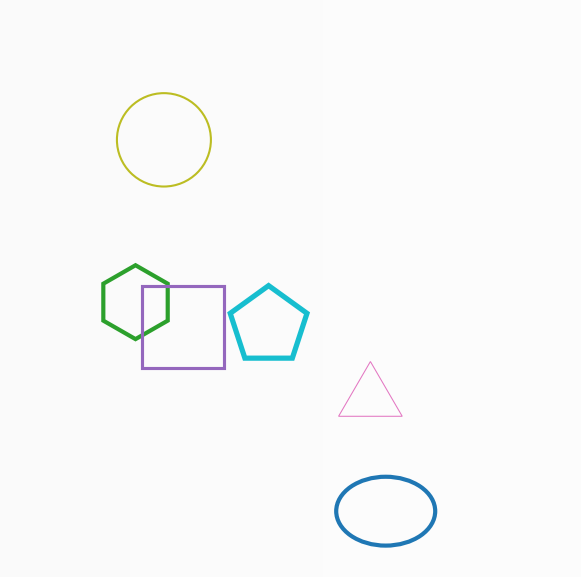[{"shape": "oval", "thickness": 2, "radius": 0.43, "center": [0.664, 0.114]}, {"shape": "hexagon", "thickness": 2, "radius": 0.32, "center": [0.233, 0.476]}, {"shape": "square", "thickness": 1.5, "radius": 0.35, "center": [0.315, 0.433]}, {"shape": "triangle", "thickness": 0.5, "radius": 0.32, "center": [0.637, 0.31]}, {"shape": "circle", "thickness": 1, "radius": 0.4, "center": [0.282, 0.757]}, {"shape": "pentagon", "thickness": 2.5, "radius": 0.35, "center": [0.462, 0.435]}]